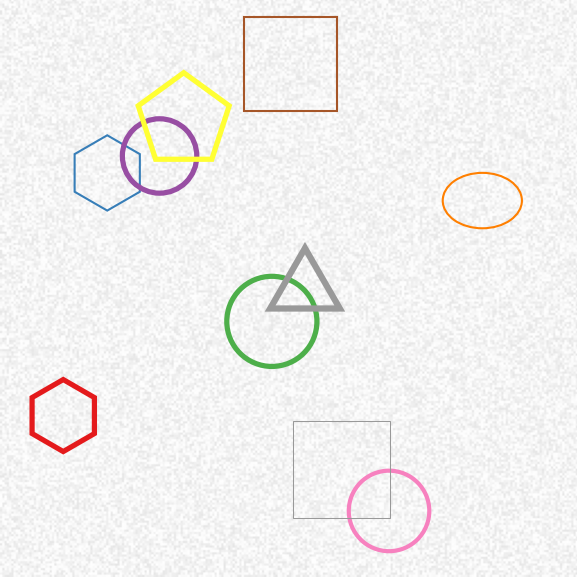[{"shape": "hexagon", "thickness": 2.5, "radius": 0.31, "center": [0.11, 0.28]}, {"shape": "hexagon", "thickness": 1, "radius": 0.33, "center": [0.186, 0.7]}, {"shape": "circle", "thickness": 2.5, "radius": 0.39, "center": [0.471, 0.443]}, {"shape": "circle", "thickness": 2.5, "radius": 0.32, "center": [0.276, 0.729]}, {"shape": "oval", "thickness": 1, "radius": 0.34, "center": [0.835, 0.652]}, {"shape": "pentagon", "thickness": 2.5, "radius": 0.41, "center": [0.318, 0.79]}, {"shape": "square", "thickness": 1, "radius": 0.41, "center": [0.503, 0.888]}, {"shape": "circle", "thickness": 2, "radius": 0.35, "center": [0.674, 0.114]}, {"shape": "square", "thickness": 0.5, "radius": 0.42, "center": [0.591, 0.186]}, {"shape": "triangle", "thickness": 3, "radius": 0.35, "center": [0.528, 0.5]}]